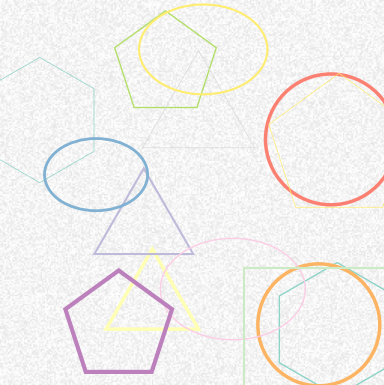[{"shape": "hexagon", "thickness": 0.5, "radius": 0.81, "center": [0.103, 0.688]}, {"shape": "hexagon", "thickness": 1, "radius": 0.87, "center": [0.876, 0.145]}, {"shape": "triangle", "thickness": 2.5, "radius": 0.69, "center": [0.396, 0.214]}, {"shape": "triangle", "thickness": 1.5, "radius": 0.74, "center": [0.373, 0.414]}, {"shape": "circle", "thickness": 2.5, "radius": 0.85, "center": [0.859, 0.638]}, {"shape": "oval", "thickness": 2, "radius": 0.67, "center": [0.25, 0.546]}, {"shape": "circle", "thickness": 2.5, "radius": 0.79, "center": [0.828, 0.156]}, {"shape": "pentagon", "thickness": 1, "radius": 0.69, "center": [0.43, 0.833]}, {"shape": "oval", "thickness": 1, "radius": 0.94, "center": [0.605, 0.249]}, {"shape": "triangle", "thickness": 0.5, "radius": 0.84, "center": [0.516, 0.7]}, {"shape": "pentagon", "thickness": 3, "radius": 0.73, "center": [0.308, 0.152]}, {"shape": "square", "thickness": 1.5, "radius": 1.0, "center": [0.833, 0.104]}, {"shape": "oval", "thickness": 1.5, "radius": 0.83, "center": [0.528, 0.872]}, {"shape": "pentagon", "thickness": 0.5, "radius": 0.96, "center": [0.881, 0.617]}]